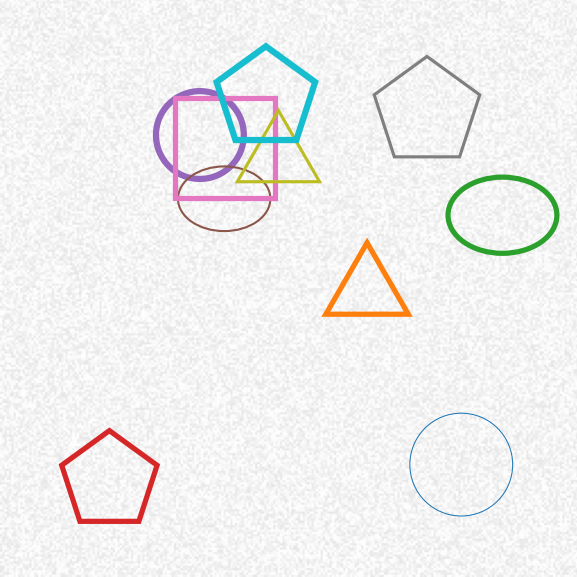[{"shape": "circle", "thickness": 0.5, "radius": 0.45, "center": [0.799, 0.195]}, {"shape": "triangle", "thickness": 2.5, "radius": 0.41, "center": [0.636, 0.496]}, {"shape": "oval", "thickness": 2.5, "radius": 0.47, "center": [0.87, 0.626]}, {"shape": "pentagon", "thickness": 2.5, "radius": 0.43, "center": [0.189, 0.167]}, {"shape": "circle", "thickness": 3, "radius": 0.38, "center": [0.346, 0.765]}, {"shape": "oval", "thickness": 1, "radius": 0.4, "center": [0.388, 0.655]}, {"shape": "square", "thickness": 2.5, "radius": 0.44, "center": [0.39, 0.743]}, {"shape": "pentagon", "thickness": 1.5, "radius": 0.48, "center": [0.739, 0.805]}, {"shape": "triangle", "thickness": 1.5, "radius": 0.41, "center": [0.482, 0.726]}, {"shape": "pentagon", "thickness": 3, "radius": 0.45, "center": [0.46, 0.829]}]